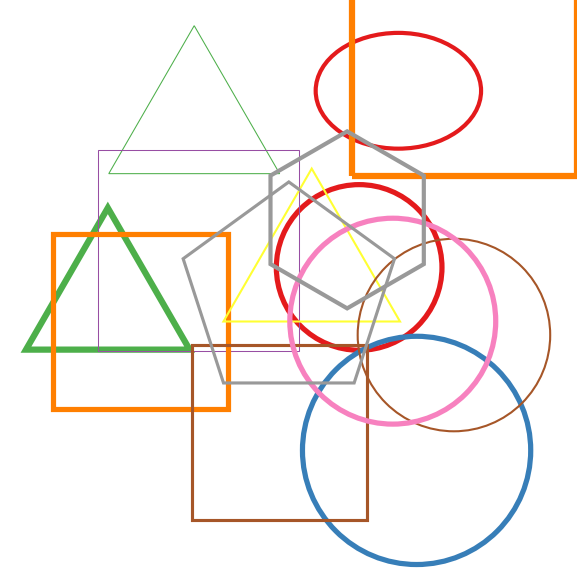[{"shape": "circle", "thickness": 2.5, "radius": 0.72, "center": [0.622, 0.536]}, {"shape": "oval", "thickness": 2, "radius": 0.72, "center": [0.69, 0.842]}, {"shape": "circle", "thickness": 2.5, "radius": 0.99, "center": [0.721, 0.219]}, {"shape": "triangle", "thickness": 3, "radius": 0.82, "center": [0.187, 0.476]}, {"shape": "triangle", "thickness": 0.5, "radius": 0.85, "center": [0.336, 0.784]}, {"shape": "square", "thickness": 0.5, "radius": 0.87, "center": [0.343, 0.565]}, {"shape": "square", "thickness": 2.5, "radius": 0.76, "center": [0.243, 0.443]}, {"shape": "square", "thickness": 3, "radius": 0.97, "center": [0.804, 0.889]}, {"shape": "triangle", "thickness": 1, "radius": 0.88, "center": [0.54, 0.531]}, {"shape": "square", "thickness": 1.5, "radius": 0.76, "center": [0.485, 0.25]}, {"shape": "circle", "thickness": 1, "radius": 0.83, "center": [0.786, 0.419]}, {"shape": "circle", "thickness": 2.5, "radius": 0.89, "center": [0.68, 0.443]}, {"shape": "pentagon", "thickness": 1.5, "radius": 0.96, "center": [0.5, 0.492]}, {"shape": "hexagon", "thickness": 2, "radius": 0.77, "center": [0.601, 0.618]}]